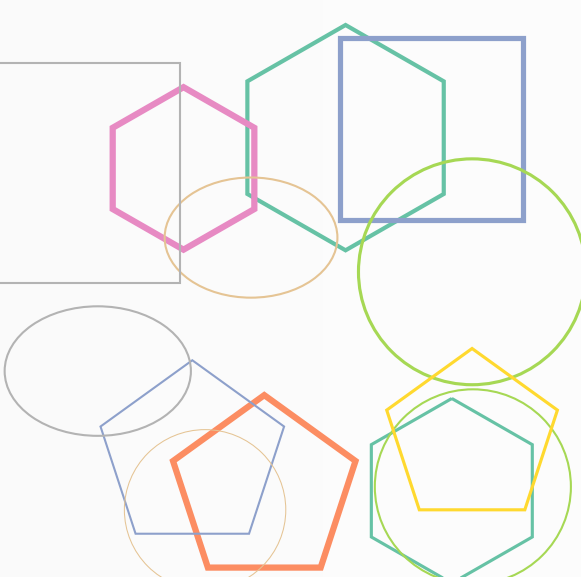[{"shape": "hexagon", "thickness": 1.5, "radius": 0.8, "center": [0.777, 0.149]}, {"shape": "hexagon", "thickness": 2, "radius": 0.98, "center": [0.595, 0.761]}, {"shape": "pentagon", "thickness": 3, "radius": 0.83, "center": [0.455, 0.15]}, {"shape": "pentagon", "thickness": 1, "radius": 0.83, "center": [0.331, 0.209]}, {"shape": "square", "thickness": 2.5, "radius": 0.79, "center": [0.742, 0.776]}, {"shape": "hexagon", "thickness": 3, "radius": 0.7, "center": [0.316, 0.707]}, {"shape": "circle", "thickness": 1, "radius": 0.84, "center": [0.814, 0.156]}, {"shape": "circle", "thickness": 1.5, "radius": 0.98, "center": [0.812, 0.529]}, {"shape": "pentagon", "thickness": 1.5, "radius": 0.77, "center": [0.812, 0.241]}, {"shape": "circle", "thickness": 0.5, "radius": 0.69, "center": [0.353, 0.116]}, {"shape": "oval", "thickness": 1, "radius": 0.74, "center": [0.432, 0.588]}, {"shape": "square", "thickness": 1, "radius": 0.95, "center": [0.119, 0.699]}, {"shape": "oval", "thickness": 1, "radius": 0.8, "center": [0.168, 0.357]}]